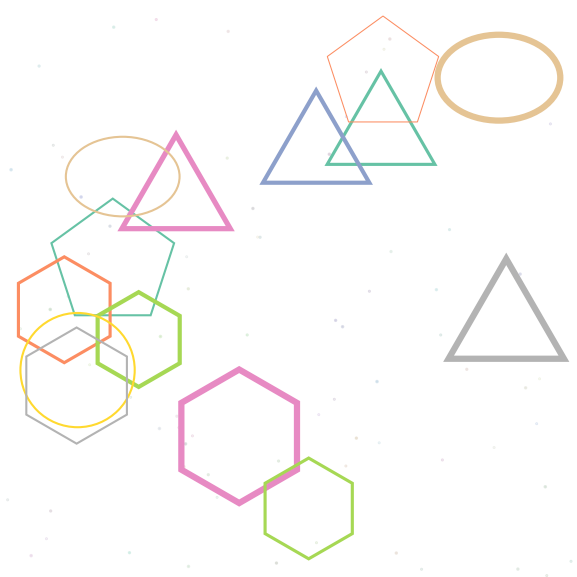[{"shape": "triangle", "thickness": 1.5, "radius": 0.54, "center": [0.66, 0.768]}, {"shape": "pentagon", "thickness": 1, "radius": 0.56, "center": [0.195, 0.544]}, {"shape": "hexagon", "thickness": 1.5, "radius": 0.46, "center": [0.111, 0.463]}, {"shape": "pentagon", "thickness": 0.5, "radius": 0.51, "center": [0.663, 0.87]}, {"shape": "triangle", "thickness": 2, "radius": 0.53, "center": [0.547, 0.736]}, {"shape": "triangle", "thickness": 2.5, "radius": 0.54, "center": [0.305, 0.657]}, {"shape": "hexagon", "thickness": 3, "radius": 0.58, "center": [0.414, 0.244]}, {"shape": "hexagon", "thickness": 1.5, "radius": 0.44, "center": [0.535, 0.119]}, {"shape": "hexagon", "thickness": 2, "radius": 0.41, "center": [0.24, 0.411]}, {"shape": "circle", "thickness": 1, "radius": 0.49, "center": [0.134, 0.358]}, {"shape": "oval", "thickness": 3, "radius": 0.53, "center": [0.864, 0.865]}, {"shape": "oval", "thickness": 1, "radius": 0.49, "center": [0.212, 0.693]}, {"shape": "hexagon", "thickness": 1, "radius": 0.5, "center": [0.133, 0.331]}, {"shape": "triangle", "thickness": 3, "radius": 0.58, "center": [0.877, 0.436]}]